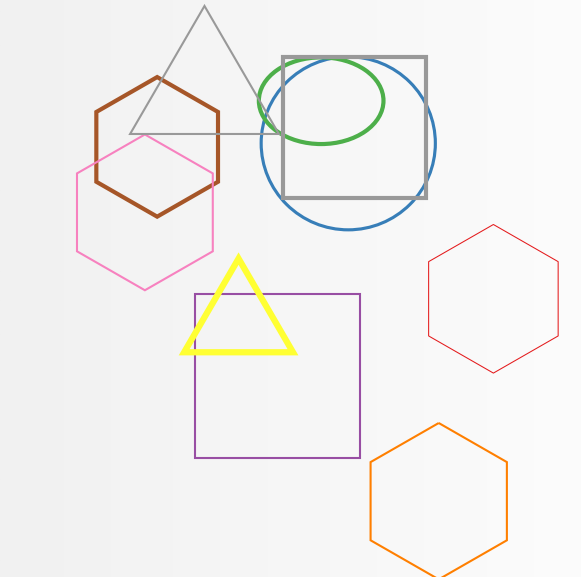[{"shape": "hexagon", "thickness": 0.5, "radius": 0.64, "center": [0.849, 0.482]}, {"shape": "circle", "thickness": 1.5, "radius": 0.75, "center": [0.599, 0.751]}, {"shape": "oval", "thickness": 2, "radius": 0.54, "center": [0.553, 0.825]}, {"shape": "square", "thickness": 1, "radius": 0.71, "center": [0.478, 0.347]}, {"shape": "hexagon", "thickness": 1, "radius": 0.68, "center": [0.755, 0.131]}, {"shape": "triangle", "thickness": 3, "radius": 0.54, "center": [0.41, 0.443]}, {"shape": "hexagon", "thickness": 2, "radius": 0.6, "center": [0.27, 0.745]}, {"shape": "hexagon", "thickness": 1, "radius": 0.67, "center": [0.249, 0.631]}, {"shape": "triangle", "thickness": 1, "radius": 0.74, "center": [0.352, 0.841]}, {"shape": "square", "thickness": 2, "radius": 0.61, "center": [0.61, 0.778]}]